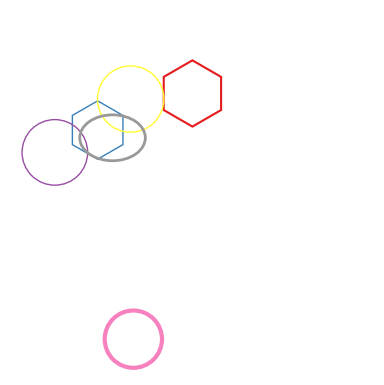[{"shape": "hexagon", "thickness": 1.5, "radius": 0.43, "center": [0.5, 0.757]}, {"shape": "hexagon", "thickness": 1, "radius": 0.38, "center": [0.254, 0.662]}, {"shape": "circle", "thickness": 1, "radius": 0.43, "center": [0.142, 0.604]}, {"shape": "circle", "thickness": 1, "radius": 0.43, "center": [0.339, 0.743]}, {"shape": "circle", "thickness": 3, "radius": 0.37, "center": [0.346, 0.119]}, {"shape": "oval", "thickness": 2, "radius": 0.43, "center": [0.292, 0.642]}]